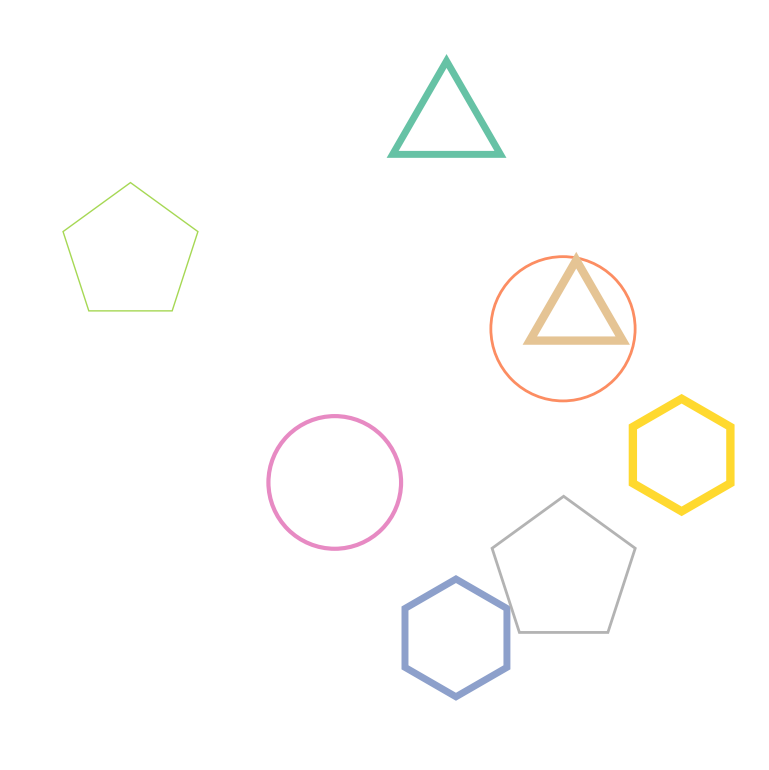[{"shape": "triangle", "thickness": 2.5, "radius": 0.4, "center": [0.58, 0.84]}, {"shape": "circle", "thickness": 1, "radius": 0.47, "center": [0.731, 0.573]}, {"shape": "hexagon", "thickness": 2.5, "radius": 0.38, "center": [0.592, 0.172]}, {"shape": "circle", "thickness": 1.5, "radius": 0.43, "center": [0.435, 0.373]}, {"shape": "pentagon", "thickness": 0.5, "radius": 0.46, "center": [0.169, 0.671]}, {"shape": "hexagon", "thickness": 3, "radius": 0.37, "center": [0.885, 0.409]}, {"shape": "triangle", "thickness": 3, "radius": 0.35, "center": [0.748, 0.592]}, {"shape": "pentagon", "thickness": 1, "radius": 0.49, "center": [0.732, 0.258]}]